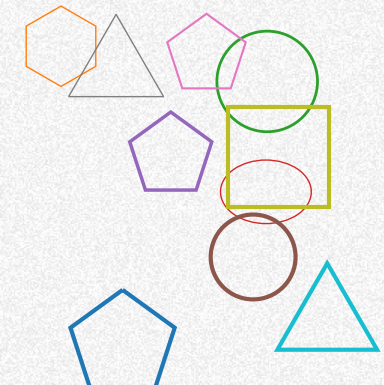[{"shape": "pentagon", "thickness": 3, "radius": 0.71, "center": [0.318, 0.105]}, {"shape": "hexagon", "thickness": 1, "radius": 0.52, "center": [0.158, 0.88]}, {"shape": "circle", "thickness": 2, "radius": 0.65, "center": [0.694, 0.788]}, {"shape": "oval", "thickness": 1, "radius": 0.59, "center": [0.691, 0.502]}, {"shape": "pentagon", "thickness": 2.5, "radius": 0.56, "center": [0.444, 0.597]}, {"shape": "circle", "thickness": 3, "radius": 0.55, "center": [0.657, 0.333]}, {"shape": "pentagon", "thickness": 1.5, "radius": 0.54, "center": [0.536, 0.857]}, {"shape": "triangle", "thickness": 1, "radius": 0.71, "center": [0.302, 0.82]}, {"shape": "square", "thickness": 3, "radius": 0.65, "center": [0.723, 0.592]}, {"shape": "triangle", "thickness": 3, "radius": 0.75, "center": [0.85, 0.166]}]